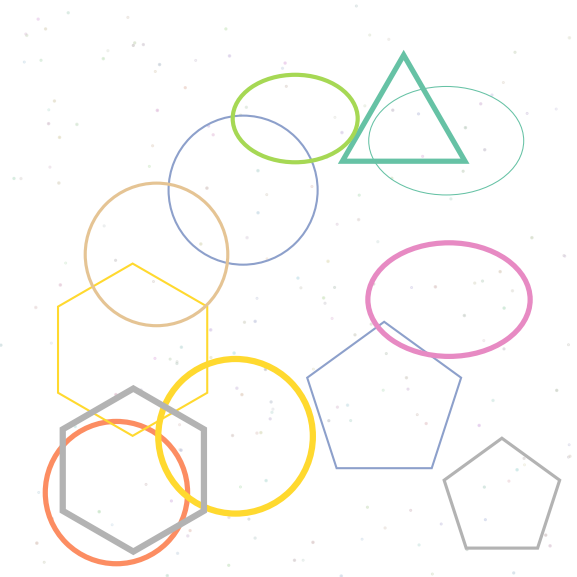[{"shape": "triangle", "thickness": 2.5, "radius": 0.61, "center": [0.699, 0.781]}, {"shape": "oval", "thickness": 0.5, "radius": 0.67, "center": [0.773, 0.755]}, {"shape": "circle", "thickness": 2.5, "radius": 0.62, "center": [0.202, 0.146]}, {"shape": "pentagon", "thickness": 1, "radius": 0.7, "center": [0.665, 0.302]}, {"shape": "circle", "thickness": 1, "radius": 0.65, "center": [0.421, 0.67]}, {"shape": "oval", "thickness": 2.5, "radius": 0.7, "center": [0.778, 0.48]}, {"shape": "oval", "thickness": 2, "radius": 0.54, "center": [0.511, 0.794]}, {"shape": "hexagon", "thickness": 1, "radius": 0.75, "center": [0.23, 0.394]}, {"shape": "circle", "thickness": 3, "radius": 0.67, "center": [0.408, 0.244]}, {"shape": "circle", "thickness": 1.5, "radius": 0.62, "center": [0.271, 0.559]}, {"shape": "hexagon", "thickness": 3, "radius": 0.71, "center": [0.231, 0.185]}, {"shape": "pentagon", "thickness": 1.5, "radius": 0.53, "center": [0.869, 0.135]}]